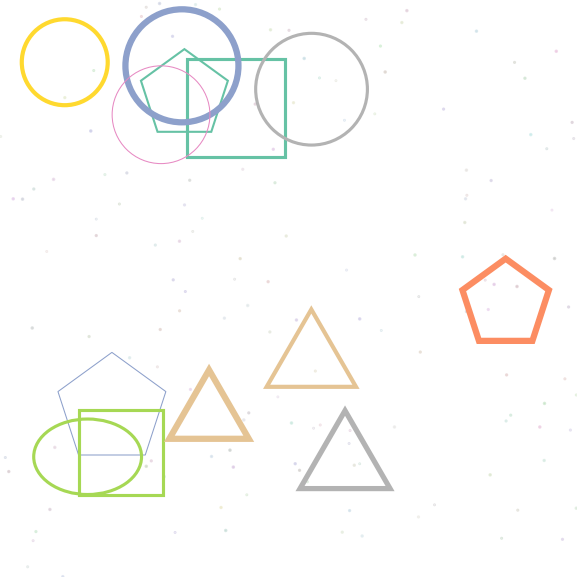[{"shape": "pentagon", "thickness": 1, "radius": 0.4, "center": [0.319, 0.835]}, {"shape": "square", "thickness": 1.5, "radius": 0.42, "center": [0.408, 0.812]}, {"shape": "pentagon", "thickness": 3, "radius": 0.39, "center": [0.876, 0.473]}, {"shape": "pentagon", "thickness": 0.5, "radius": 0.49, "center": [0.194, 0.291]}, {"shape": "circle", "thickness": 3, "radius": 0.49, "center": [0.315, 0.885]}, {"shape": "circle", "thickness": 0.5, "radius": 0.42, "center": [0.279, 0.8]}, {"shape": "square", "thickness": 1.5, "radius": 0.37, "center": [0.21, 0.216]}, {"shape": "oval", "thickness": 1.5, "radius": 0.47, "center": [0.152, 0.208]}, {"shape": "circle", "thickness": 2, "radius": 0.37, "center": [0.112, 0.891]}, {"shape": "triangle", "thickness": 2, "radius": 0.45, "center": [0.539, 0.374]}, {"shape": "triangle", "thickness": 3, "radius": 0.4, "center": [0.362, 0.279]}, {"shape": "triangle", "thickness": 2.5, "radius": 0.45, "center": [0.597, 0.198]}, {"shape": "circle", "thickness": 1.5, "radius": 0.48, "center": [0.539, 0.845]}]